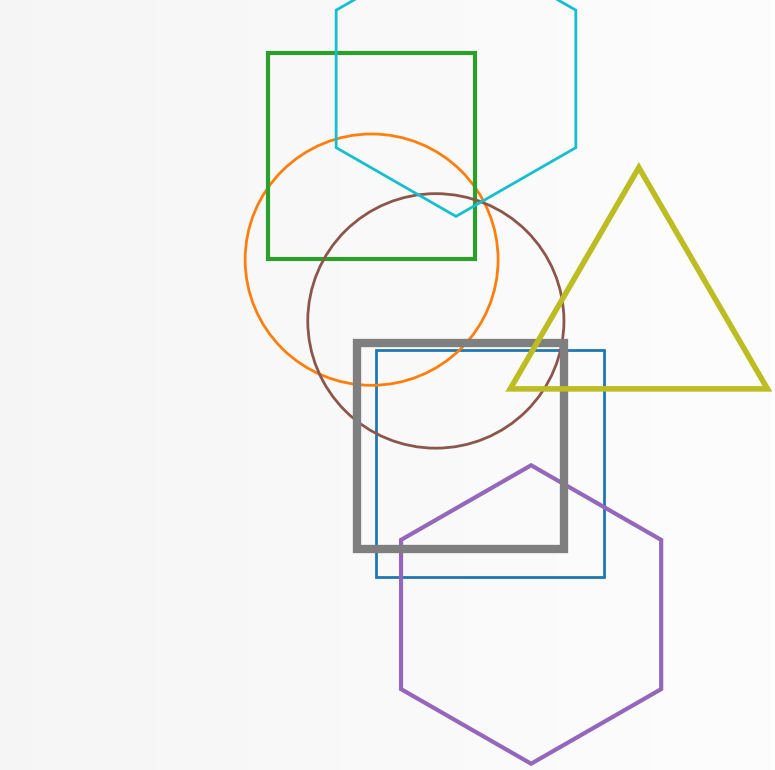[{"shape": "square", "thickness": 1, "radius": 0.74, "center": [0.632, 0.398]}, {"shape": "circle", "thickness": 1, "radius": 0.82, "center": [0.48, 0.663]}, {"shape": "square", "thickness": 1.5, "radius": 0.67, "center": [0.479, 0.797]}, {"shape": "hexagon", "thickness": 1.5, "radius": 0.97, "center": [0.685, 0.202]}, {"shape": "circle", "thickness": 1, "radius": 0.83, "center": [0.562, 0.583]}, {"shape": "square", "thickness": 3, "radius": 0.67, "center": [0.594, 0.42]}, {"shape": "triangle", "thickness": 2, "radius": 0.96, "center": [0.824, 0.591]}, {"shape": "hexagon", "thickness": 1, "radius": 0.89, "center": [0.588, 0.898]}]